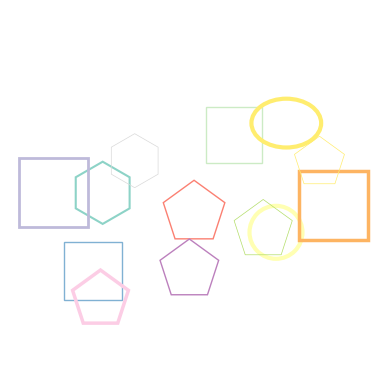[{"shape": "hexagon", "thickness": 1.5, "radius": 0.4, "center": [0.267, 0.499]}, {"shape": "circle", "thickness": 3, "radius": 0.34, "center": [0.717, 0.397]}, {"shape": "square", "thickness": 2, "radius": 0.45, "center": [0.139, 0.501]}, {"shape": "pentagon", "thickness": 1, "radius": 0.42, "center": [0.504, 0.448]}, {"shape": "square", "thickness": 1, "radius": 0.38, "center": [0.241, 0.296]}, {"shape": "square", "thickness": 2.5, "radius": 0.45, "center": [0.867, 0.465]}, {"shape": "pentagon", "thickness": 0.5, "radius": 0.4, "center": [0.684, 0.402]}, {"shape": "pentagon", "thickness": 2.5, "radius": 0.38, "center": [0.261, 0.222]}, {"shape": "hexagon", "thickness": 0.5, "radius": 0.35, "center": [0.35, 0.583]}, {"shape": "pentagon", "thickness": 1, "radius": 0.4, "center": [0.492, 0.299]}, {"shape": "square", "thickness": 1, "radius": 0.37, "center": [0.608, 0.649]}, {"shape": "pentagon", "thickness": 0.5, "radius": 0.34, "center": [0.83, 0.578]}, {"shape": "oval", "thickness": 3, "radius": 0.45, "center": [0.744, 0.68]}]